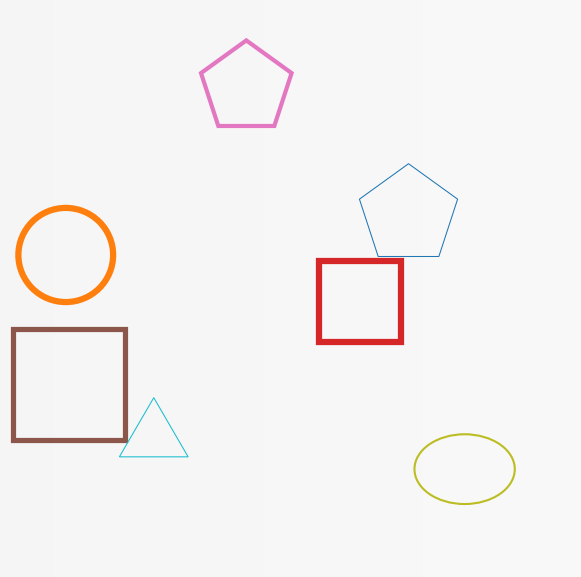[{"shape": "pentagon", "thickness": 0.5, "radius": 0.44, "center": [0.703, 0.627]}, {"shape": "circle", "thickness": 3, "radius": 0.41, "center": [0.113, 0.558]}, {"shape": "square", "thickness": 3, "radius": 0.35, "center": [0.62, 0.477]}, {"shape": "square", "thickness": 2.5, "radius": 0.48, "center": [0.118, 0.333]}, {"shape": "pentagon", "thickness": 2, "radius": 0.41, "center": [0.424, 0.847]}, {"shape": "oval", "thickness": 1, "radius": 0.43, "center": [0.799, 0.187]}, {"shape": "triangle", "thickness": 0.5, "radius": 0.34, "center": [0.265, 0.242]}]